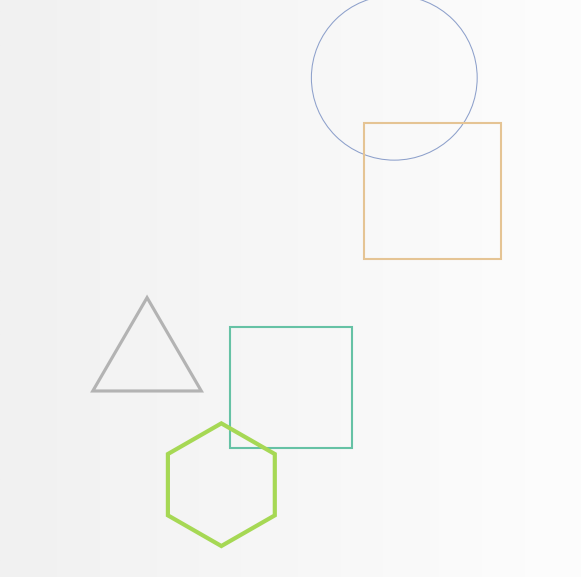[{"shape": "square", "thickness": 1, "radius": 0.52, "center": [0.501, 0.329]}, {"shape": "circle", "thickness": 0.5, "radius": 0.71, "center": [0.678, 0.864]}, {"shape": "hexagon", "thickness": 2, "radius": 0.53, "center": [0.381, 0.16]}, {"shape": "square", "thickness": 1, "radius": 0.59, "center": [0.744, 0.668]}, {"shape": "triangle", "thickness": 1.5, "radius": 0.54, "center": [0.253, 0.376]}]